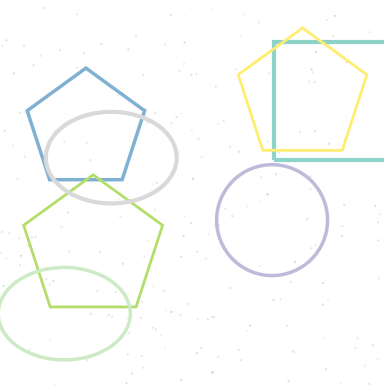[{"shape": "square", "thickness": 3, "radius": 0.77, "center": [0.864, 0.737]}, {"shape": "circle", "thickness": 2.5, "radius": 0.72, "center": [0.707, 0.428]}, {"shape": "pentagon", "thickness": 2.5, "radius": 0.8, "center": [0.223, 0.663]}, {"shape": "pentagon", "thickness": 2, "radius": 0.95, "center": [0.242, 0.356]}, {"shape": "oval", "thickness": 3, "radius": 0.85, "center": [0.289, 0.591]}, {"shape": "oval", "thickness": 2.5, "radius": 0.86, "center": [0.167, 0.185]}, {"shape": "pentagon", "thickness": 2, "radius": 0.88, "center": [0.786, 0.752]}]